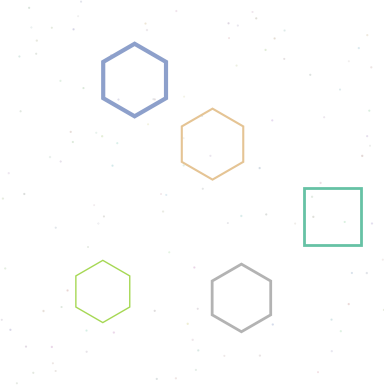[{"shape": "square", "thickness": 2, "radius": 0.37, "center": [0.864, 0.438]}, {"shape": "hexagon", "thickness": 3, "radius": 0.47, "center": [0.35, 0.792]}, {"shape": "hexagon", "thickness": 1, "radius": 0.4, "center": [0.267, 0.243]}, {"shape": "hexagon", "thickness": 1.5, "radius": 0.46, "center": [0.552, 0.626]}, {"shape": "hexagon", "thickness": 2, "radius": 0.44, "center": [0.627, 0.226]}]